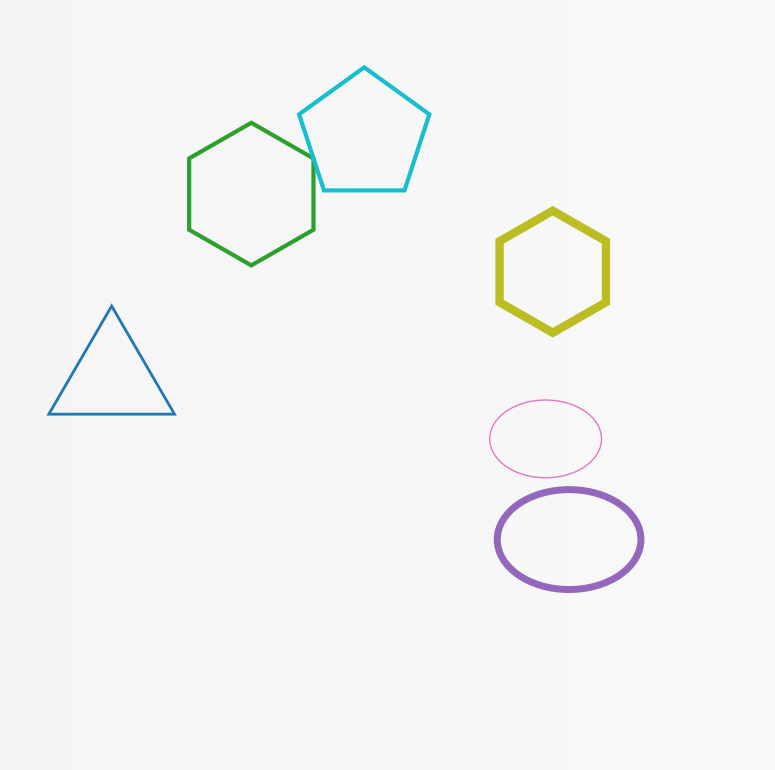[{"shape": "triangle", "thickness": 1, "radius": 0.47, "center": [0.144, 0.509]}, {"shape": "hexagon", "thickness": 1.5, "radius": 0.46, "center": [0.324, 0.748]}, {"shape": "oval", "thickness": 2.5, "radius": 0.46, "center": [0.734, 0.299]}, {"shape": "oval", "thickness": 0.5, "radius": 0.36, "center": [0.704, 0.43]}, {"shape": "hexagon", "thickness": 3, "radius": 0.4, "center": [0.713, 0.647]}, {"shape": "pentagon", "thickness": 1.5, "radius": 0.44, "center": [0.47, 0.824]}]